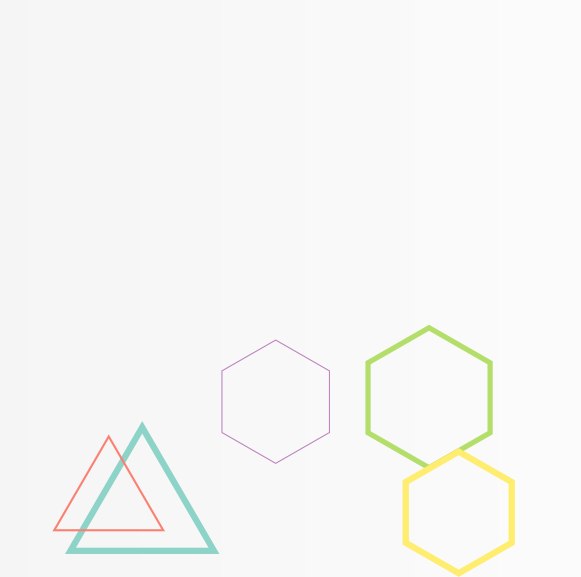[{"shape": "triangle", "thickness": 3, "radius": 0.71, "center": [0.245, 0.117]}, {"shape": "triangle", "thickness": 1, "radius": 0.54, "center": [0.187, 0.135]}, {"shape": "hexagon", "thickness": 2.5, "radius": 0.61, "center": [0.738, 0.31]}, {"shape": "hexagon", "thickness": 0.5, "radius": 0.53, "center": [0.474, 0.304]}, {"shape": "hexagon", "thickness": 3, "radius": 0.53, "center": [0.789, 0.112]}]